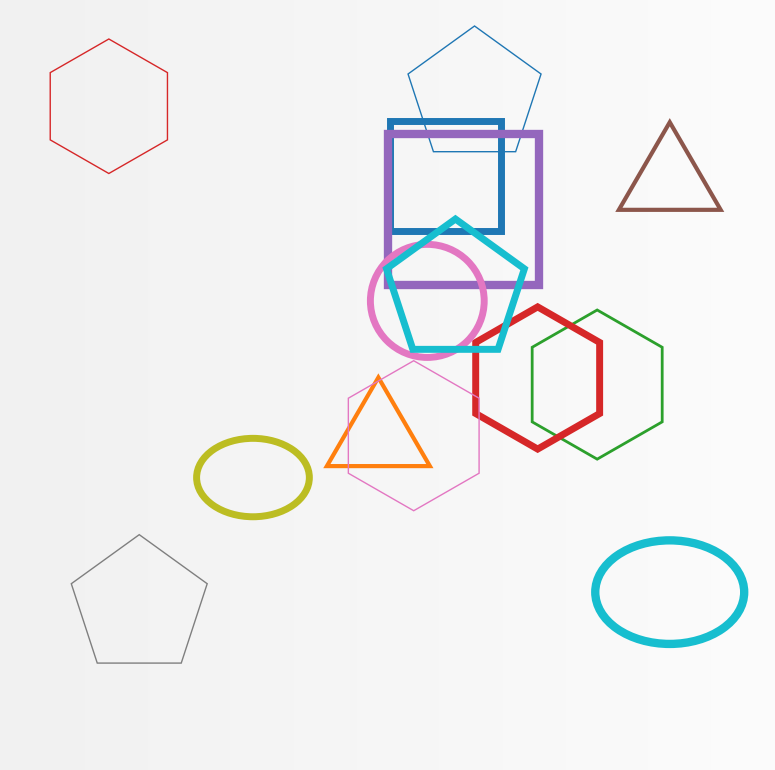[{"shape": "pentagon", "thickness": 0.5, "radius": 0.45, "center": [0.612, 0.876]}, {"shape": "square", "thickness": 2.5, "radius": 0.36, "center": [0.575, 0.772]}, {"shape": "triangle", "thickness": 1.5, "radius": 0.38, "center": [0.488, 0.433]}, {"shape": "hexagon", "thickness": 1, "radius": 0.48, "center": [0.771, 0.501]}, {"shape": "hexagon", "thickness": 0.5, "radius": 0.44, "center": [0.14, 0.862]}, {"shape": "hexagon", "thickness": 2.5, "radius": 0.46, "center": [0.694, 0.509]}, {"shape": "square", "thickness": 3, "radius": 0.49, "center": [0.598, 0.728]}, {"shape": "triangle", "thickness": 1.5, "radius": 0.38, "center": [0.864, 0.765]}, {"shape": "hexagon", "thickness": 0.5, "radius": 0.49, "center": [0.534, 0.434]}, {"shape": "circle", "thickness": 2.5, "radius": 0.37, "center": [0.551, 0.609]}, {"shape": "pentagon", "thickness": 0.5, "radius": 0.46, "center": [0.18, 0.213]}, {"shape": "oval", "thickness": 2.5, "radius": 0.36, "center": [0.326, 0.38]}, {"shape": "oval", "thickness": 3, "radius": 0.48, "center": [0.864, 0.231]}, {"shape": "pentagon", "thickness": 2.5, "radius": 0.47, "center": [0.588, 0.622]}]